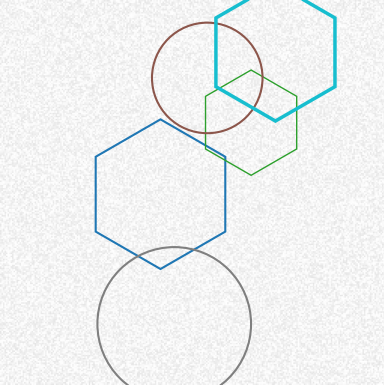[{"shape": "hexagon", "thickness": 1.5, "radius": 0.97, "center": [0.417, 0.496]}, {"shape": "hexagon", "thickness": 1, "radius": 0.68, "center": [0.652, 0.681]}, {"shape": "circle", "thickness": 1.5, "radius": 0.72, "center": [0.538, 0.798]}, {"shape": "circle", "thickness": 1.5, "radius": 1.0, "center": [0.453, 0.159]}, {"shape": "hexagon", "thickness": 2.5, "radius": 0.89, "center": [0.715, 0.864]}]